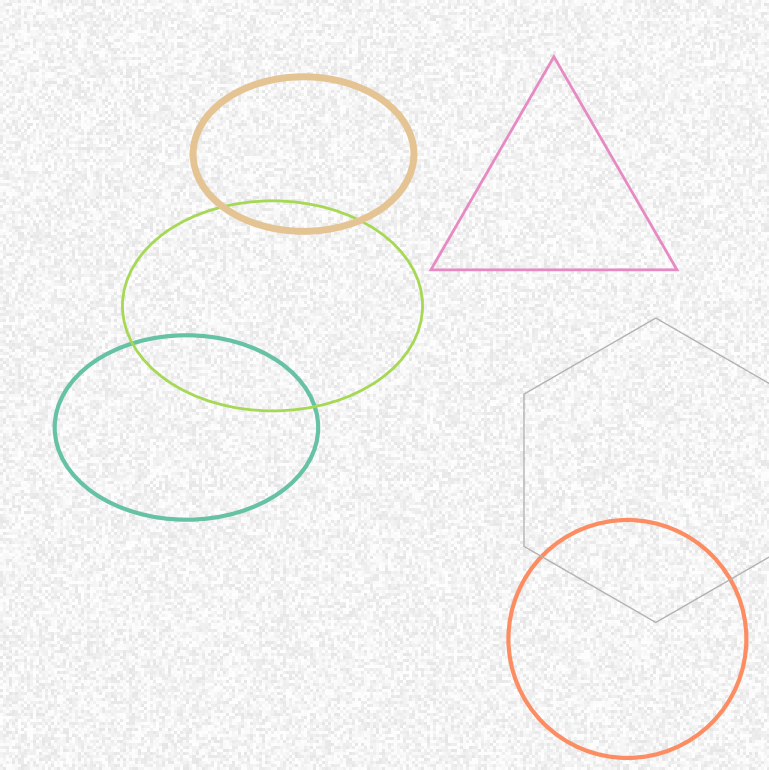[{"shape": "oval", "thickness": 1.5, "radius": 0.86, "center": [0.242, 0.445]}, {"shape": "circle", "thickness": 1.5, "radius": 0.77, "center": [0.815, 0.17]}, {"shape": "triangle", "thickness": 1, "radius": 0.92, "center": [0.719, 0.742]}, {"shape": "oval", "thickness": 1, "radius": 0.97, "center": [0.354, 0.603]}, {"shape": "oval", "thickness": 2.5, "radius": 0.72, "center": [0.394, 0.8]}, {"shape": "hexagon", "thickness": 0.5, "radius": 0.99, "center": [0.852, 0.389]}]